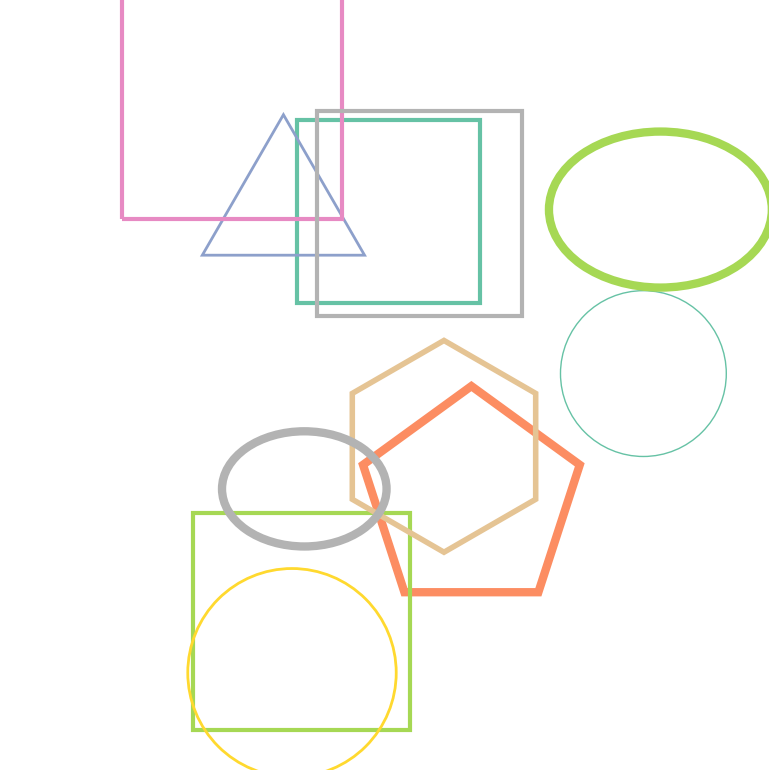[{"shape": "square", "thickness": 1.5, "radius": 0.6, "center": [0.505, 0.726]}, {"shape": "circle", "thickness": 0.5, "radius": 0.54, "center": [0.836, 0.515]}, {"shape": "pentagon", "thickness": 3, "radius": 0.74, "center": [0.612, 0.351]}, {"shape": "triangle", "thickness": 1, "radius": 0.61, "center": [0.368, 0.729]}, {"shape": "square", "thickness": 1.5, "radius": 0.72, "center": [0.301, 0.858]}, {"shape": "square", "thickness": 1.5, "radius": 0.7, "center": [0.392, 0.193]}, {"shape": "oval", "thickness": 3, "radius": 0.72, "center": [0.858, 0.728]}, {"shape": "circle", "thickness": 1, "radius": 0.68, "center": [0.379, 0.126]}, {"shape": "hexagon", "thickness": 2, "radius": 0.69, "center": [0.577, 0.42]}, {"shape": "oval", "thickness": 3, "radius": 0.53, "center": [0.395, 0.365]}, {"shape": "square", "thickness": 1.5, "radius": 0.66, "center": [0.545, 0.722]}]